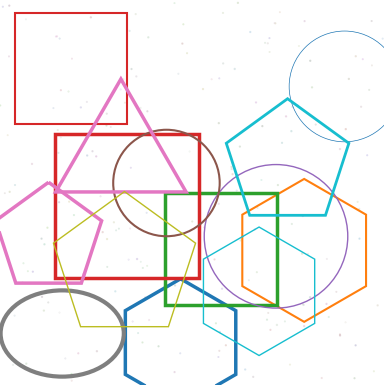[{"shape": "circle", "thickness": 0.5, "radius": 0.72, "center": [0.895, 0.776]}, {"shape": "hexagon", "thickness": 2.5, "radius": 0.83, "center": [0.469, 0.11]}, {"shape": "hexagon", "thickness": 1.5, "radius": 0.93, "center": [0.79, 0.35]}, {"shape": "square", "thickness": 2.5, "radius": 0.73, "center": [0.574, 0.353]}, {"shape": "square", "thickness": 2.5, "radius": 0.93, "center": [0.329, 0.464]}, {"shape": "square", "thickness": 1.5, "radius": 0.73, "center": [0.184, 0.822]}, {"shape": "circle", "thickness": 1, "radius": 0.93, "center": [0.717, 0.386]}, {"shape": "circle", "thickness": 1.5, "radius": 0.69, "center": [0.432, 0.525]}, {"shape": "triangle", "thickness": 2.5, "radius": 0.98, "center": [0.314, 0.599]}, {"shape": "pentagon", "thickness": 2.5, "radius": 0.72, "center": [0.126, 0.382]}, {"shape": "oval", "thickness": 3, "radius": 0.8, "center": [0.162, 0.134]}, {"shape": "pentagon", "thickness": 1, "radius": 0.97, "center": [0.323, 0.308]}, {"shape": "pentagon", "thickness": 2, "radius": 0.84, "center": [0.747, 0.576]}, {"shape": "hexagon", "thickness": 1, "radius": 0.83, "center": [0.673, 0.243]}]